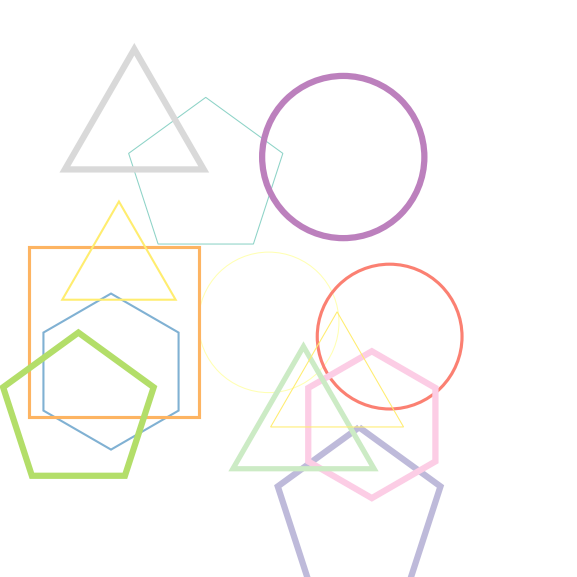[{"shape": "pentagon", "thickness": 0.5, "radius": 0.7, "center": [0.356, 0.69]}, {"shape": "circle", "thickness": 0.5, "radius": 0.61, "center": [0.465, 0.441]}, {"shape": "pentagon", "thickness": 3, "radius": 0.74, "center": [0.622, 0.111]}, {"shape": "circle", "thickness": 1.5, "radius": 0.63, "center": [0.675, 0.416]}, {"shape": "hexagon", "thickness": 1, "radius": 0.68, "center": [0.192, 0.356]}, {"shape": "square", "thickness": 1.5, "radius": 0.74, "center": [0.197, 0.424]}, {"shape": "pentagon", "thickness": 3, "radius": 0.69, "center": [0.136, 0.286]}, {"shape": "hexagon", "thickness": 3, "radius": 0.64, "center": [0.644, 0.264]}, {"shape": "triangle", "thickness": 3, "radius": 0.69, "center": [0.233, 0.775]}, {"shape": "circle", "thickness": 3, "radius": 0.7, "center": [0.594, 0.727]}, {"shape": "triangle", "thickness": 2.5, "radius": 0.71, "center": [0.526, 0.258]}, {"shape": "triangle", "thickness": 1, "radius": 0.57, "center": [0.206, 0.537]}, {"shape": "triangle", "thickness": 0.5, "radius": 0.66, "center": [0.584, 0.326]}]